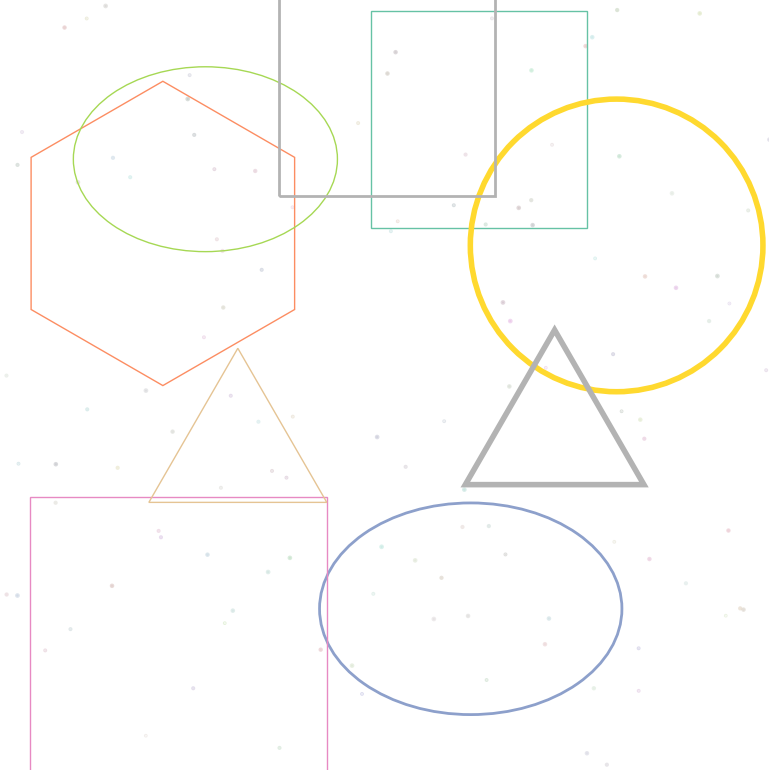[{"shape": "square", "thickness": 0.5, "radius": 0.7, "center": [0.622, 0.844]}, {"shape": "hexagon", "thickness": 0.5, "radius": 0.99, "center": [0.212, 0.697]}, {"shape": "oval", "thickness": 1, "radius": 0.98, "center": [0.611, 0.209]}, {"shape": "square", "thickness": 0.5, "radius": 0.96, "center": [0.232, 0.162]}, {"shape": "oval", "thickness": 0.5, "radius": 0.86, "center": [0.267, 0.793]}, {"shape": "circle", "thickness": 2, "radius": 0.95, "center": [0.801, 0.681]}, {"shape": "triangle", "thickness": 0.5, "radius": 0.67, "center": [0.309, 0.414]}, {"shape": "square", "thickness": 1, "radius": 0.7, "center": [0.503, 0.885]}, {"shape": "triangle", "thickness": 2, "radius": 0.67, "center": [0.72, 0.438]}]